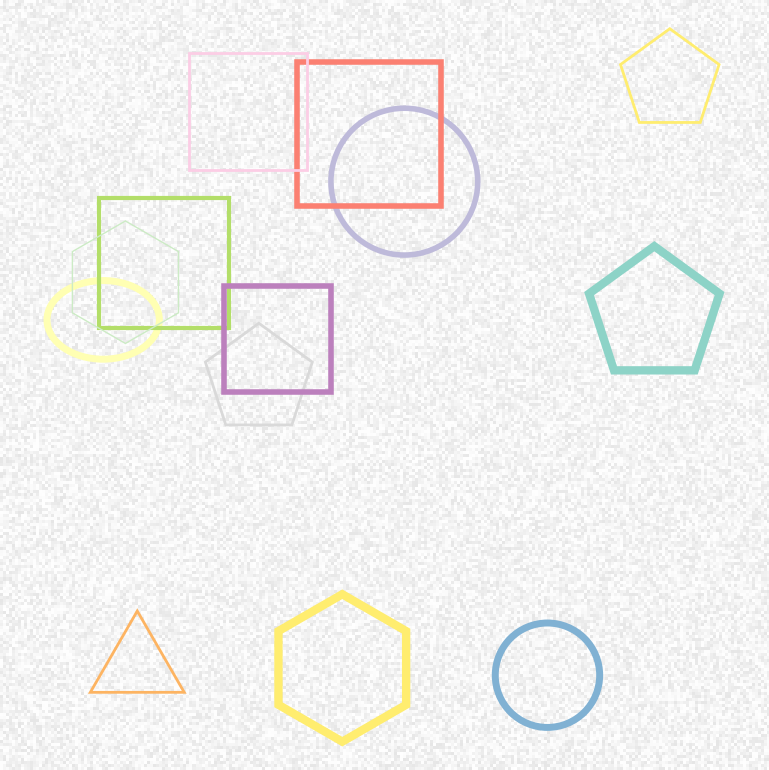[{"shape": "pentagon", "thickness": 3, "radius": 0.45, "center": [0.85, 0.591]}, {"shape": "oval", "thickness": 2.5, "radius": 0.36, "center": [0.134, 0.585]}, {"shape": "circle", "thickness": 2, "radius": 0.48, "center": [0.525, 0.764]}, {"shape": "square", "thickness": 2, "radius": 0.47, "center": [0.48, 0.826]}, {"shape": "circle", "thickness": 2.5, "radius": 0.34, "center": [0.711, 0.123]}, {"shape": "triangle", "thickness": 1, "radius": 0.35, "center": [0.178, 0.136]}, {"shape": "square", "thickness": 1.5, "radius": 0.42, "center": [0.213, 0.658]}, {"shape": "square", "thickness": 1, "radius": 0.38, "center": [0.322, 0.855]}, {"shape": "pentagon", "thickness": 1, "radius": 0.37, "center": [0.336, 0.507]}, {"shape": "square", "thickness": 2, "radius": 0.35, "center": [0.36, 0.56]}, {"shape": "hexagon", "thickness": 0.5, "radius": 0.4, "center": [0.163, 0.633]}, {"shape": "hexagon", "thickness": 3, "radius": 0.48, "center": [0.445, 0.133]}, {"shape": "pentagon", "thickness": 1, "radius": 0.34, "center": [0.87, 0.895]}]